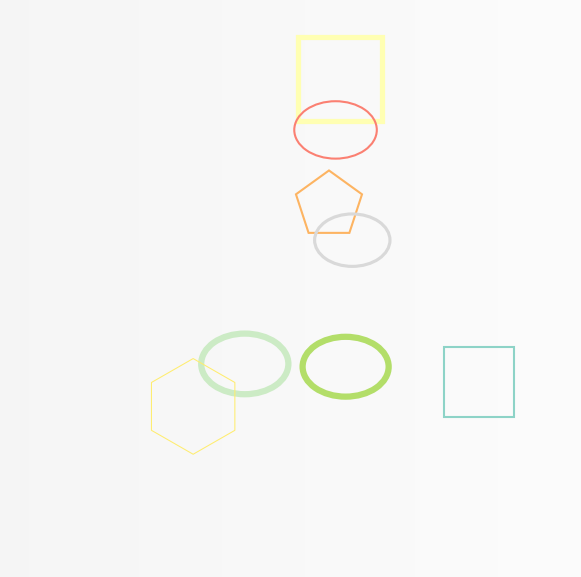[{"shape": "square", "thickness": 1, "radius": 0.3, "center": [0.824, 0.338]}, {"shape": "square", "thickness": 2.5, "radius": 0.36, "center": [0.584, 0.862]}, {"shape": "oval", "thickness": 1, "radius": 0.36, "center": [0.577, 0.774]}, {"shape": "pentagon", "thickness": 1, "radius": 0.3, "center": [0.566, 0.644]}, {"shape": "oval", "thickness": 3, "radius": 0.37, "center": [0.595, 0.364]}, {"shape": "oval", "thickness": 1.5, "radius": 0.32, "center": [0.606, 0.583]}, {"shape": "oval", "thickness": 3, "radius": 0.37, "center": [0.421, 0.369]}, {"shape": "hexagon", "thickness": 0.5, "radius": 0.41, "center": [0.332, 0.295]}]